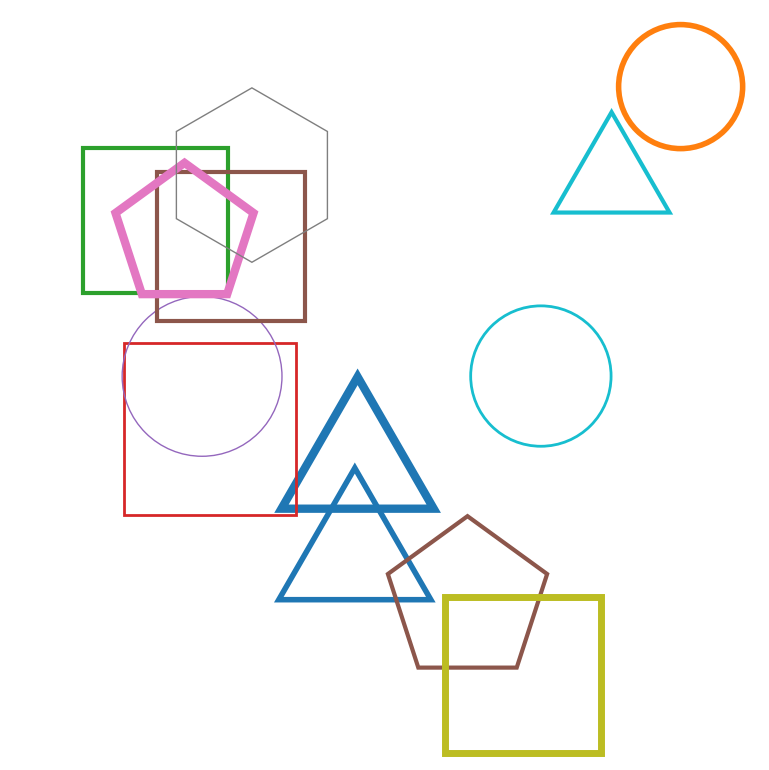[{"shape": "triangle", "thickness": 3, "radius": 0.57, "center": [0.464, 0.396]}, {"shape": "triangle", "thickness": 2, "radius": 0.57, "center": [0.461, 0.278]}, {"shape": "circle", "thickness": 2, "radius": 0.4, "center": [0.884, 0.888]}, {"shape": "square", "thickness": 1.5, "radius": 0.47, "center": [0.202, 0.713]}, {"shape": "square", "thickness": 1, "radius": 0.56, "center": [0.273, 0.443]}, {"shape": "circle", "thickness": 0.5, "radius": 0.52, "center": [0.262, 0.511]}, {"shape": "pentagon", "thickness": 1.5, "radius": 0.54, "center": [0.607, 0.221]}, {"shape": "square", "thickness": 1.5, "radius": 0.48, "center": [0.3, 0.68]}, {"shape": "pentagon", "thickness": 3, "radius": 0.47, "center": [0.24, 0.694]}, {"shape": "hexagon", "thickness": 0.5, "radius": 0.57, "center": [0.327, 0.773]}, {"shape": "square", "thickness": 2.5, "radius": 0.51, "center": [0.679, 0.123]}, {"shape": "triangle", "thickness": 1.5, "radius": 0.43, "center": [0.794, 0.767]}, {"shape": "circle", "thickness": 1, "radius": 0.46, "center": [0.702, 0.512]}]